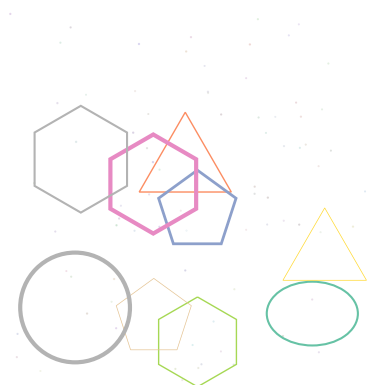[{"shape": "oval", "thickness": 1.5, "radius": 0.59, "center": [0.811, 0.186]}, {"shape": "triangle", "thickness": 1, "radius": 0.69, "center": [0.481, 0.57]}, {"shape": "pentagon", "thickness": 2, "radius": 0.53, "center": [0.513, 0.452]}, {"shape": "hexagon", "thickness": 3, "radius": 0.64, "center": [0.398, 0.522]}, {"shape": "hexagon", "thickness": 1, "radius": 0.58, "center": [0.513, 0.112]}, {"shape": "triangle", "thickness": 0.5, "radius": 0.63, "center": [0.843, 0.335]}, {"shape": "pentagon", "thickness": 0.5, "radius": 0.51, "center": [0.399, 0.174]}, {"shape": "hexagon", "thickness": 1.5, "radius": 0.69, "center": [0.21, 0.586]}, {"shape": "circle", "thickness": 3, "radius": 0.71, "center": [0.195, 0.201]}]